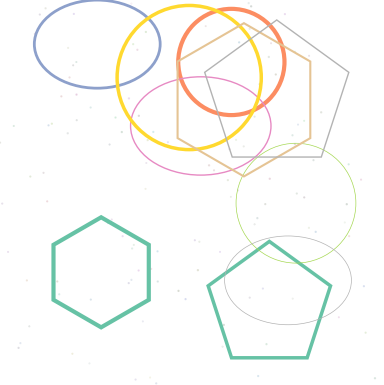[{"shape": "pentagon", "thickness": 2.5, "radius": 0.84, "center": [0.7, 0.206]}, {"shape": "hexagon", "thickness": 3, "radius": 0.71, "center": [0.263, 0.293]}, {"shape": "circle", "thickness": 3, "radius": 0.69, "center": [0.601, 0.839]}, {"shape": "oval", "thickness": 2, "radius": 0.82, "center": [0.253, 0.885]}, {"shape": "oval", "thickness": 1, "radius": 0.91, "center": [0.522, 0.673]}, {"shape": "circle", "thickness": 0.5, "radius": 0.78, "center": [0.769, 0.472]}, {"shape": "circle", "thickness": 2.5, "radius": 0.94, "center": [0.491, 0.799]}, {"shape": "hexagon", "thickness": 1.5, "radius": 1.0, "center": [0.634, 0.741]}, {"shape": "oval", "thickness": 0.5, "radius": 0.82, "center": [0.748, 0.272]}, {"shape": "pentagon", "thickness": 1, "radius": 0.98, "center": [0.719, 0.751]}]